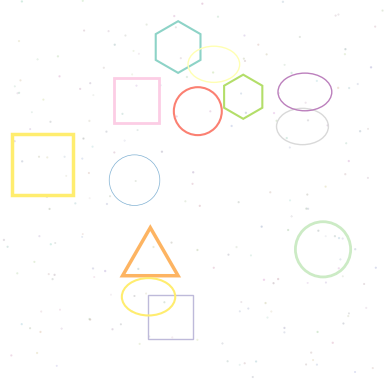[{"shape": "hexagon", "thickness": 1.5, "radius": 0.34, "center": [0.463, 0.878]}, {"shape": "oval", "thickness": 1, "radius": 0.34, "center": [0.555, 0.833]}, {"shape": "square", "thickness": 1, "radius": 0.29, "center": [0.444, 0.176]}, {"shape": "circle", "thickness": 1.5, "radius": 0.31, "center": [0.514, 0.711]}, {"shape": "circle", "thickness": 0.5, "radius": 0.33, "center": [0.349, 0.532]}, {"shape": "triangle", "thickness": 2.5, "radius": 0.42, "center": [0.39, 0.325]}, {"shape": "hexagon", "thickness": 1.5, "radius": 0.29, "center": [0.632, 0.749]}, {"shape": "square", "thickness": 2, "radius": 0.3, "center": [0.354, 0.739]}, {"shape": "oval", "thickness": 1, "radius": 0.34, "center": [0.786, 0.671]}, {"shape": "oval", "thickness": 1, "radius": 0.35, "center": [0.792, 0.761]}, {"shape": "circle", "thickness": 2, "radius": 0.36, "center": [0.839, 0.352]}, {"shape": "square", "thickness": 2.5, "radius": 0.4, "center": [0.111, 0.572]}, {"shape": "oval", "thickness": 1.5, "radius": 0.35, "center": [0.386, 0.229]}]